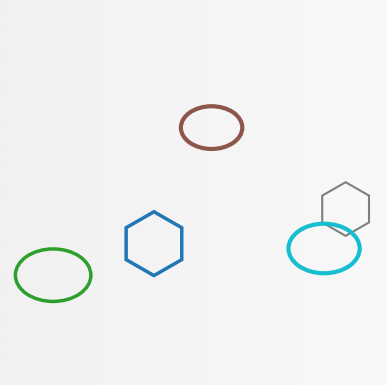[{"shape": "hexagon", "thickness": 2.5, "radius": 0.41, "center": [0.397, 0.367]}, {"shape": "oval", "thickness": 2.5, "radius": 0.49, "center": [0.137, 0.285]}, {"shape": "oval", "thickness": 3, "radius": 0.4, "center": [0.546, 0.669]}, {"shape": "hexagon", "thickness": 1.5, "radius": 0.35, "center": [0.892, 0.457]}, {"shape": "oval", "thickness": 3, "radius": 0.46, "center": [0.836, 0.355]}]